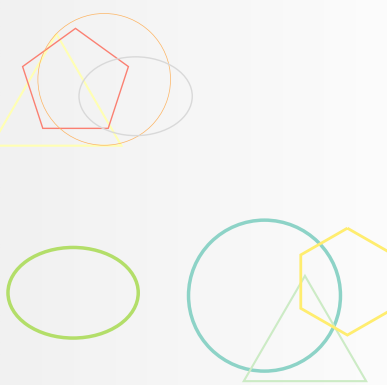[{"shape": "circle", "thickness": 2.5, "radius": 0.98, "center": [0.683, 0.232]}, {"shape": "triangle", "thickness": 1.5, "radius": 0.97, "center": [0.146, 0.718]}, {"shape": "pentagon", "thickness": 1, "radius": 0.72, "center": [0.195, 0.783]}, {"shape": "circle", "thickness": 0.5, "radius": 0.86, "center": [0.269, 0.794]}, {"shape": "oval", "thickness": 2.5, "radius": 0.84, "center": [0.189, 0.24]}, {"shape": "oval", "thickness": 1, "radius": 0.73, "center": [0.35, 0.75]}, {"shape": "triangle", "thickness": 1.5, "radius": 0.91, "center": [0.787, 0.101]}, {"shape": "hexagon", "thickness": 2, "radius": 0.69, "center": [0.896, 0.269]}]